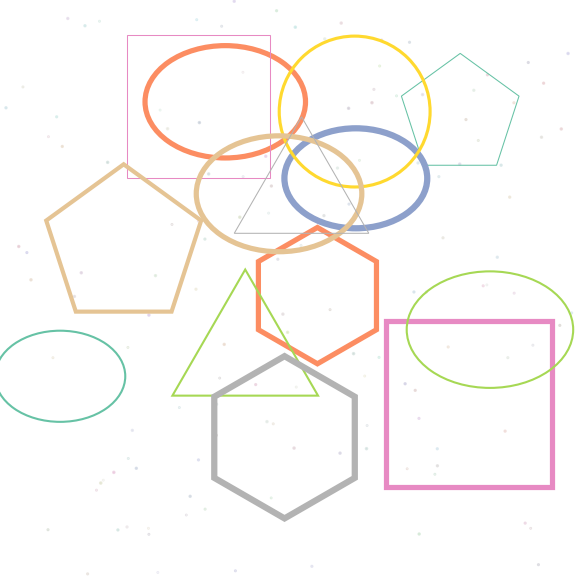[{"shape": "pentagon", "thickness": 0.5, "radius": 0.54, "center": [0.797, 0.8]}, {"shape": "oval", "thickness": 1, "radius": 0.56, "center": [0.104, 0.348]}, {"shape": "hexagon", "thickness": 2.5, "radius": 0.59, "center": [0.55, 0.487]}, {"shape": "oval", "thickness": 2.5, "radius": 0.69, "center": [0.39, 0.823]}, {"shape": "oval", "thickness": 3, "radius": 0.62, "center": [0.616, 0.69]}, {"shape": "square", "thickness": 2.5, "radius": 0.72, "center": [0.812, 0.299]}, {"shape": "square", "thickness": 0.5, "radius": 0.62, "center": [0.344, 0.814]}, {"shape": "triangle", "thickness": 1, "radius": 0.73, "center": [0.425, 0.387]}, {"shape": "oval", "thickness": 1, "radius": 0.72, "center": [0.848, 0.428]}, {"shape": "circle", "thickness": 1.5, "radius": 0.65, "center": [0.614, 0.806]}, {"shape": "oval", "thickness": 2.5, "radius": 0.72, "center": [0.483, 0.664]}, {"shape": "pentagon", "thickness": 2, "radius": 0.71, "center": [0.214, 0.574]}, {"shape": "hexagon", "thickness": 3, "radius": 0.7, "center": [0.493, 0.242]}, {"shape": "triangle", "thickness": 0.5, "radius": 0.67, "center": [0.522, 0.662]}]